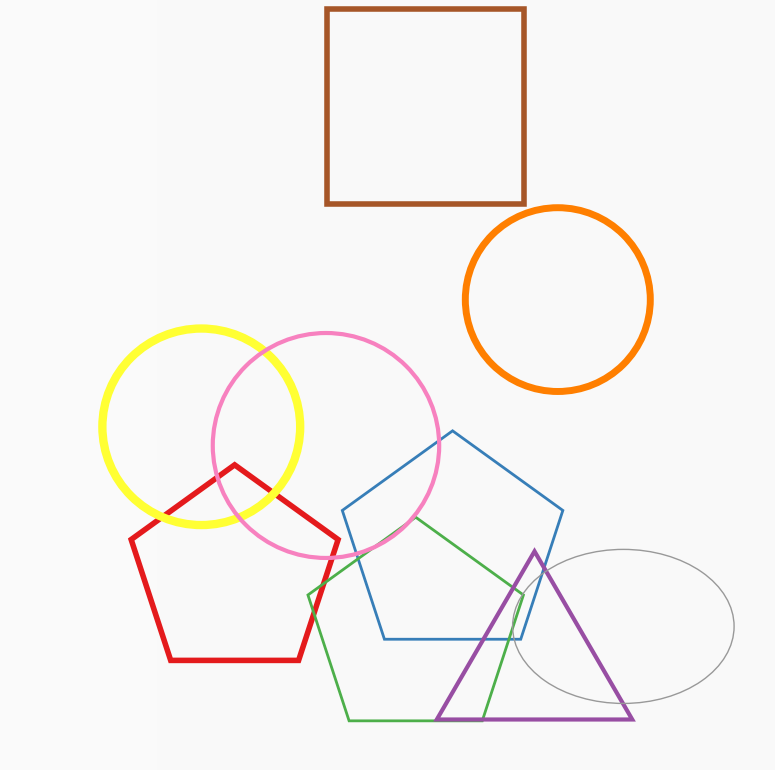[{"shape": "pentagon", "thickness": 2, "radius": 0.7, "center": [0.303, 0.256]}, {"shape": "pentagon", "thickness": 1, "radius": 0.75, "center": [0.584, 0.291]}, {"shape": "pentagon", "thickness": 1, "radius": 0.73, "center": [0.536, 0.182]}, {"shape": "triangle", "thickness": 1.5, "radius": 0.73, "center": [0.69, 0.138]}, {"shape": "circle", "thickness": 2.5, "radius": 0.6, "center": [0.72, 0.611]}, {"shape": "circle", "thickness": 3, "radius": 0.64, "center": [0.26, 0.446]}, {"shape": "square", "thickness": 2, "radius": 0.64, "center": [0.549, 0.862]}, {"shape": "circle", "thickness": 1.5, "radius": 0.73, "center": [0.421, 0.421]}, {"shape": "oval", "thickness": 0.5, "radius": 0.71, "center": [0.804, 0.186]}]